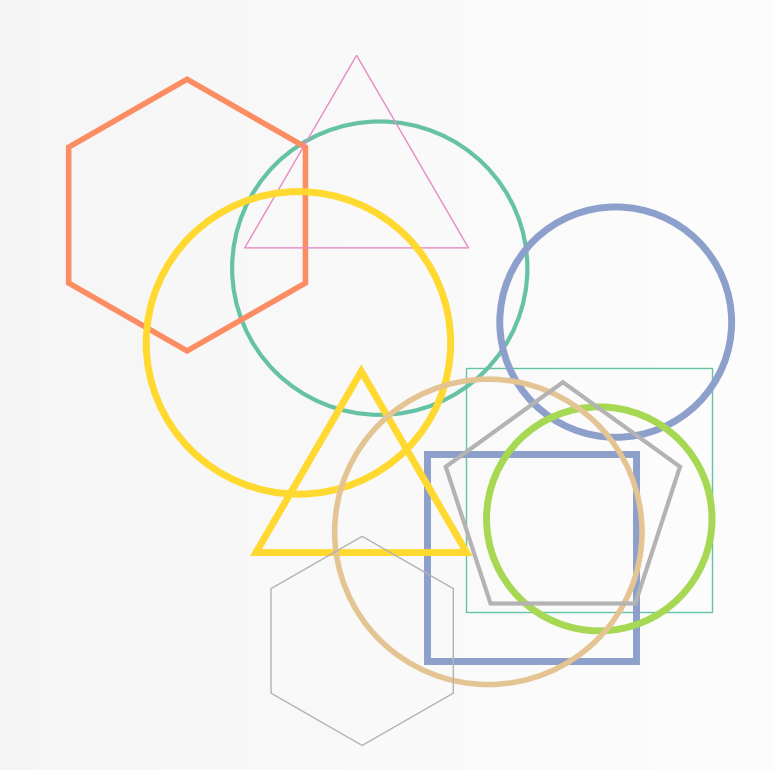[{"shape": "square", "thickness": 0.5, "radius": 0.79, "center": [0.76, 0.363]}, {"shape": "circle", "thickness": 1.5, "radius": 0.95, "center": [0.49, 0.652]}, {"shape": "hexagon", "thickness": 2, "radius": 0.88, "center": [0.241, 0.721]}, {"shape": "square", "thickness": 2.5, "radius": 0.67, "center": [0.686, 0.276]}, {"shape": "circle", "thickness": 2.5, "radius": 0.75, "center": [0.794, 0.582]}, {"shape": "triangle", "thickness": 0.5, "radius": 0.83, "center": [0.46, 0.761]}, {"shape": "circle", "thickness": 2.5, "radius": 0.73, "center": [0.773, 0.326]}, {"shape": "circle", "thickness": 2.5, "radius": 0.98, "center": [0.385, 0.555]}, {"shape": "triangle", "thickness": 2.5, "radius": 0.78, "center": [0.466, 0.361]}, {"shape": "circle", "thickness": 2, "radius": 0.99, "center": [0.63, 0.309]}, {"shape": "hexagon", "thickness": 0.5, "radius": 0.68, "center": [0.467, 0.168]}, {"shape": "pentagon", "thickness": 1.5, "radius": 0.79, "center": [0.726, 0.345]}]